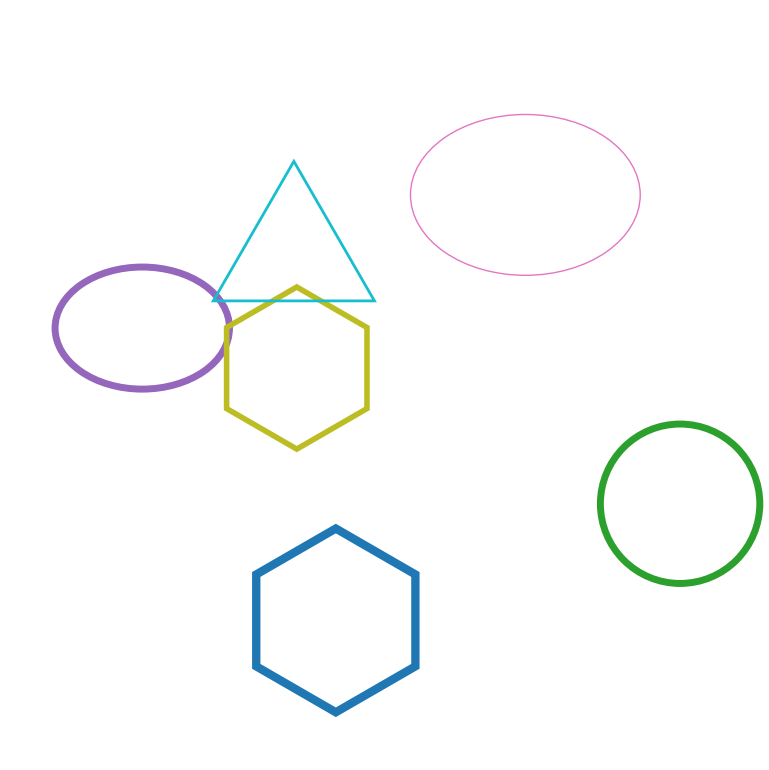[{"shape": "hexagon", "thickness": 3, "radius": 0.6, "center": [0.436, 0.194]}, {"shape": "circle", "thickness": 2.5, "radius": 0.52, "center": [0.883, 0.346]}, {"shape": "oval", "thickness": 2.5, "radius": 0.57, "center": [0.185, 0.574]}, {"shape": "oval", "thickness": 0.5, "radius": 0.75, "center": [0.682, 0.747]}, {"shape": "hexagon", "thickness": 2, "radius": 0.53, "center": [0.385, 0.522]}, {"shape": "triangle", "thickness": 1, "radius": 0.6, "center": [0.382, 0.67]}]